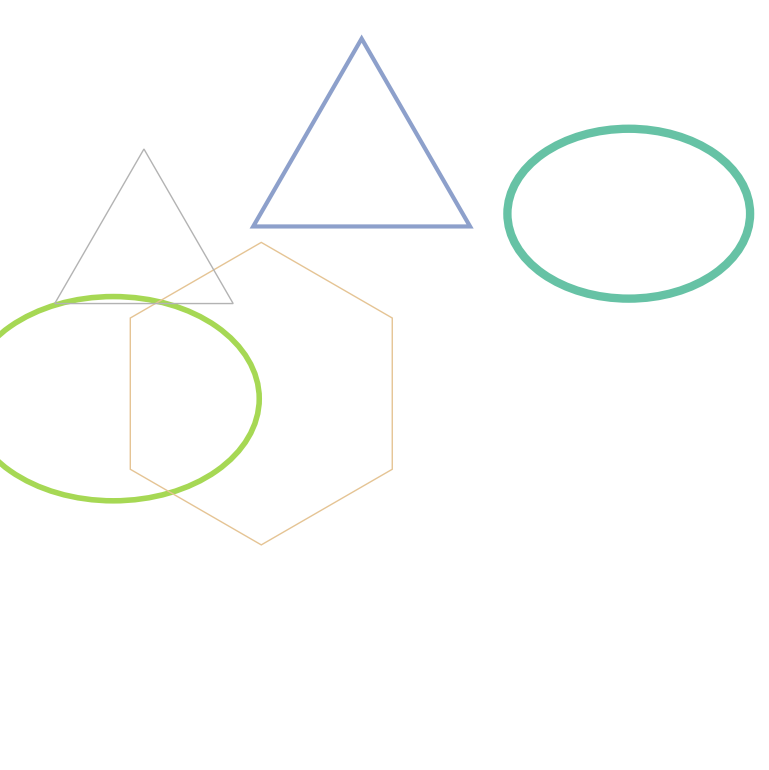[{"shape": "oval", "thickness": 3, "radius": 0.79, "center": [0.817, 0.722]}, {"shape": "triangle", "thickness": 1.5, "radius": 0.81, "center": [0.47, 0.787]}, {"shape": "oval", "thickness": 2, "radius": 0.95, "center": [0.147, 0.482]}, {"shape": "hexagon", "thickness": 0.5, "radius": 0.98, "center": [0.339, 0.489]}, {"shape": "triangle", "thickness": 0.5, "radius": 0.67, "center": [0.187, 0.673]}]